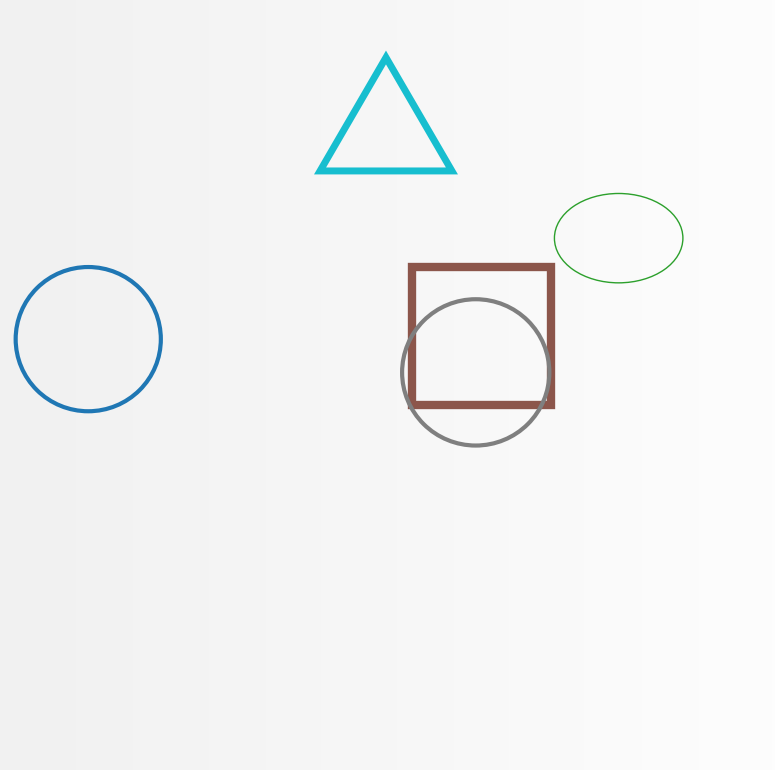[{"shape": "circle", "thickness": 1.5, "radius": 0.47, "center": [0.114, 0.56]}, {"shape": "oval", "thickness": 0.5, "radius": 0.41, "center": [0.798, 0.691]}, {"shape": "square", "thickness": 3, "radius": 0.45, "center": [0.621, 0.563]}, {"shape": "circle", "thickness": 1.5, "radius": 0.48, "center": [0.614, 0.516]}, {"shape": "triangle", "thickness": 2.5, "radius": 0.49, "center": [0.498, 0.827]}]